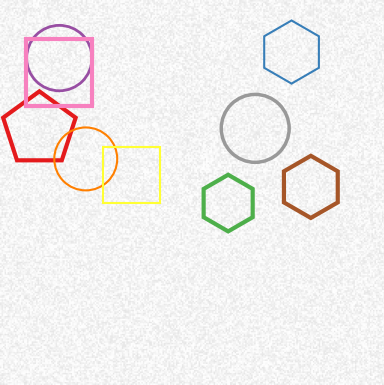[{"shape": "pentagon", "thickness": 3, "radius": 0.49, "center": [0.102, 0.664]}, {"shape": "hexagon", "thickness": 1.5, "radius": 0.41, "center": [0.757, 0.865]}, {"shape": "hexagon", "thickness": 3, "radius": 0.37, "center": [0.593, 0.473]}, {"shape": "circle", "thickness": 2, "radius": 0.42, "center": [0.154, 0.849]}, {"shape": "circle", "thickness": 1.5, "radius": 0.41, "center": [0.223, 0.587]}, {"shape": "square", "thickness": 1.5, "radius": 0.37, "center": [0.342, 0.545]}, {"shape": "hexagon", "thickness": 3, "radius": 0.4, "center": [0.807, 0.515]}, {"shape": "square", "thickness": 3, "radius": 0.43, "center": [0.153, 0.812]}, {"shape": "circle", "thickness": 2.5, "radius": 0.44, "center": [0.663, 0.667]}]